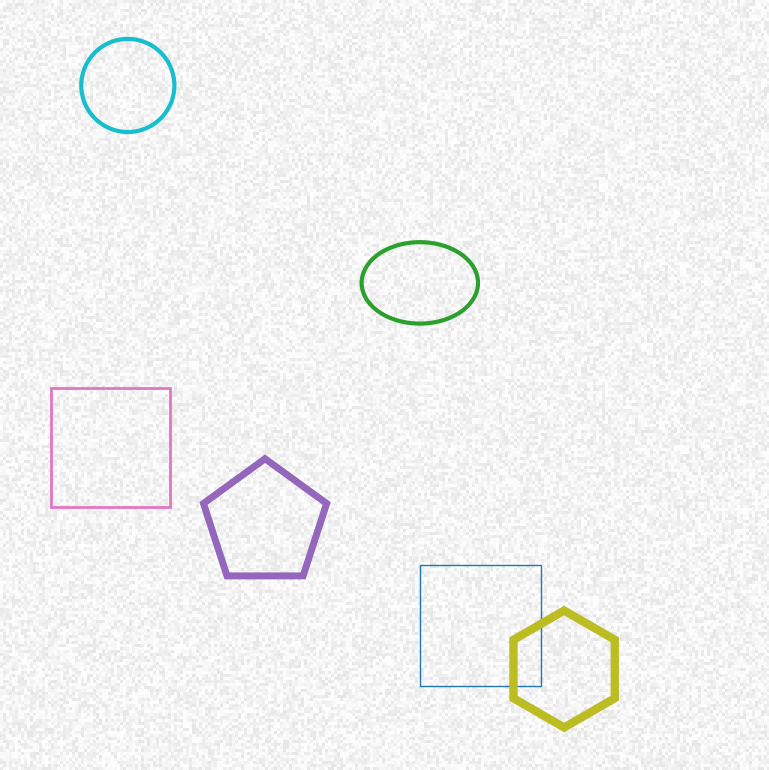[{"shape": "square", "thickness": 0.5, "radius": 0.39, "center": [0.624, 0.188]}, {"shape": "oval", "thickness": 1.5, "radius": 0.38, "center": [0.545, 0.633]}, {"shape": "pentagon", "thickness": 2.5, "radius": 0.42, "center": [0.344, 0.32]}, {"shape": "square", "thickness": 1, "radius": 0.39, "center": [0.144, 0.419]}, {"shape": "hexagon", "thickness": 3, "radius": 0.38, "center": [0.733, 0.131]}, {"shape": "circle", "thickness": 1.5, "radius": 0.3, "center": [0.166, 0.889]}]